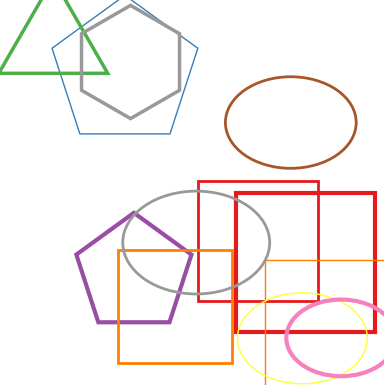[{"shape": "square", "thickness": 3, "radius": 0.9, "center": [0.793, 0.317]}, {"shape": "square", "thickness": 2, "radius": 0.78, "center": [0.67, 0.374]}, {"shape": "pentagon", "thickness": 1, "radius": 1.0, "center": [0.324, 0.813]}, {"shape": "triangle", "thickness": 2.5, "radius": 0.82, "center": [0.138, 0.891]}, {"shape": "pentagon", "thickness": 3, "radius": 0.79, "center": [0.348, 0.29]}, {"shape": "square", "thickness": 1, "radius": 0.84, "center": [0.857, 0.157]}, {"shape": "square", "thickness": 2, "radius": 0.74, "center": [0.454, 0.204]}, {"shape": "oval", "thickness": 1, "radius": 0.84, "center": [0.785, 0.121]}, {"shape": "oval", "thickness": 2, "radius": 0.85, "center": [0.755, 0.682]}, {"shape": "oval", "thickness": 3, "radius": 0.71, "center": [0.886, 0.122]}, {"shape": "oval", "thickness": 2, "radius": 0.95, "center": [0.51, 0.37]}, {"shape": "hexagon", "thickness": 2.5, "radius": 0.73, "center": [0.339, 0.839]}]